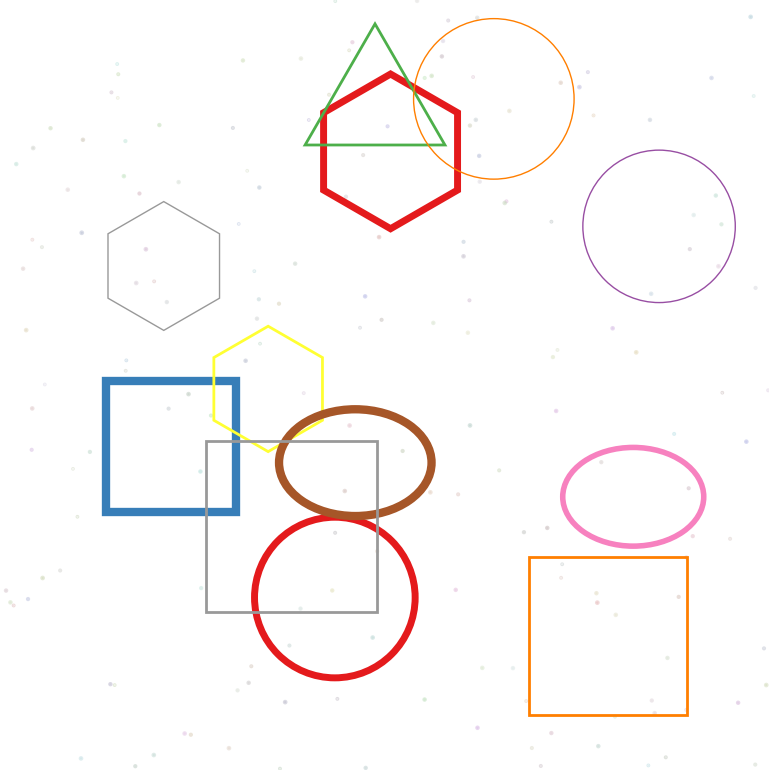[{"shape": "circle", "thickness": 2.5, "radius": 0.52, "center": [0.435, 0.224]}, {"shape": "hexagon", "thickness": 2.5, "radius": 0.5, "center": [0.507, 0.803]}, {"shape": "square", "thickness": 3, "radius": 0.42, "center": [0.222, 0.42]}, {"shape": "triangle", "thickness": 1, "radius": 0.52, "center": [0.487, 0.864]}, {"shape": "circle", "thickness": 0.5, "radius": 0.49, "center": [0.856, 0.706]}, {"shape": "circle", "thickness": 0.5, "radius": 0.52, "center": [0.641, 0.872]}, {"shape": "square", "thickness": 1, "radius": 0.51, "center": [0.79, 0.174]}, {"shape": "hexagon", "thickness": 1, "radius": 0.41, "center": [0.348, 0.495]}, {"shape": "oval", "thickness": 3, "radius": 0.5, "center": [0.461, 0.399]}, {"shape": "oval", "thickness": 2, "radius": 0.46, "center": [0.822, 0.355]}, {"shape": "hexagon", "thickness": 0.5, "radius": 0.42, "center": [0.213, 0.655]}, {"shape": "square", "thickness": 1, "radius": 0.55, "center": [0.379, 0.316]}]